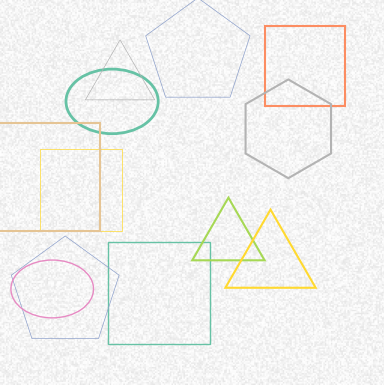[{"shape": "oval", "thickness": 2, "radius": 0.6, "center": [0.291, 0.737]}, {"shape": "square", "thickness": 1, "radius": 0.66, "center": [0.414, 0.239]}, {"shape": "square", "thickness": 1.5, "radius": 0.52, "center": [0.792, 0.829]}, {"shape": "pentagon", "thickness": 0.5, "radius": 0.71, "center": [0.514, 0.863]}, {"shape": "pentagon", "thickness": 0.5, "radius": 0.74, "center": [0.169, 0.24]}, {"shape": "oval", "thickness": 1, "radius": 0.54, "center": [0.136, 0.249]}, {"shape": "triangle", "thickness": 1.5, "radius": 0.54, "center": [0.593, 0.378]}, {"shape": "square", "thickness": 0.5, "radius": 0.53, "center": [0.21, 0.506]}, {"shape": "triangle", "thickness": 1.5, "radius": 0.68, "center": [0.703, 0.32]}, {"shape": "square", "thickness": 1.5, "radius": 0.7, "center": [0.121, 0.541]}, {"shape": "hexagon", "thickness": 1.5, "radius": 0.64, "center": [0.749, 0.665]}, {"shape": "triangle", "thickness": 0.5, "radius": 0.52, "center": [0.312, 0.793]}]